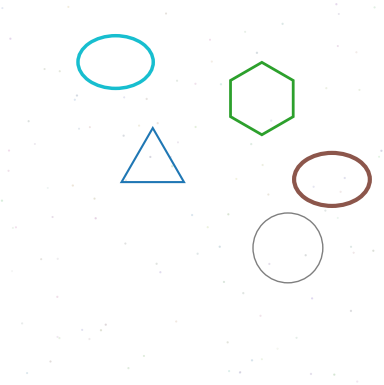[{"shape": "triangle", "thickness": 1.5, "radius": 0.47, "center": [0.397, 0.574]}, {"shape": "hexagon", "thickness": 2, "radius": 0.47, "center": [0.68, 0.744]}, {"shape": "oval", "thickness": 3, "radius": 0.49, "center": [0.862, 0.534]}, {"shape": "circle", "thickness": 1, "radius": 0.45, "center": [0.748, 0.356]}, {"shape": "oval", "thickness": 2.5, "radius": 0.49, "center": [0.3, 0.839]}]